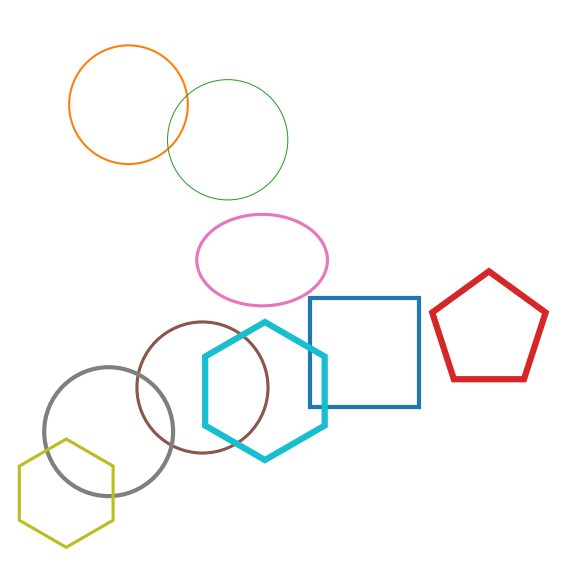[{"shape": "square", "thickness": 2, "radius": 0.47, "center": [0.631, 0.389]}, {"shape": "circle", "thickness": 1, "radius": 0.51, "center": [0.222, 0.818]}, {"shape": "circle", "thickness": 0.5, "radius": 0.52, "center": [0.394, 0.757]}, {"shape": "pentagon", "thickness": 3, "radius": 0.52, "center": [0.847, 0.426]}, {"shape": "circle", "thickness": 1.5, "radius": 0.57, "center": [0.351, 0.328]}, {"shape": "oval", "thickness": 1.5, "radius": 0.57, "center": [0.454, 0.549]}, {"shape": "circle", "thickness": 2, "radius": 0.56, "center": [0.188, 0.252]}, {"shape": "hexagon", "thickness": 1.5, "radius": 0.47, "center": [0.115, 0.145]}, {"shape": "hexagon", "thickness": 3, "radius": 0.6, "center": [0.459, 0.322]}]